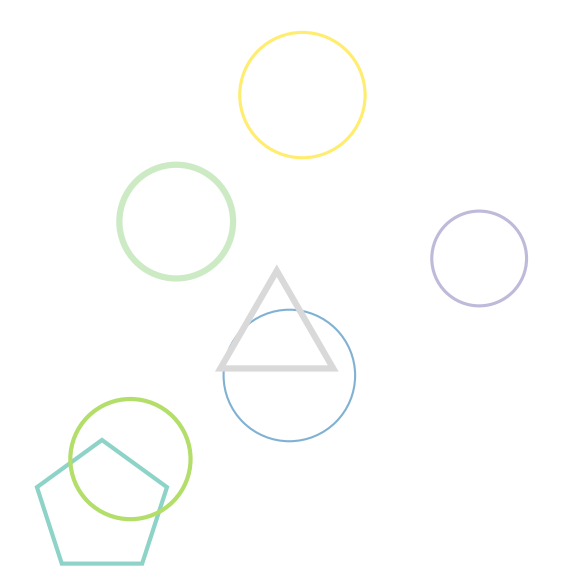[{"shape": "pentagon", "thickness": 2, "radius": 0.59, "center": [0.177, 0.119]}, {"shape": "circle", "thickness": 1.5, "radius": 0.41, "center": [0.83, 0.552]}, {"shape": "circle", "thickness": 1, "radius": 0.57, "center": [0.501, 0.349]}, {"shape": "circle", "thickness": 2, "radius": 0.52, "center": [0.226, 0.204]}, {"shape": "triangle", "thickness": 3, "radius": 0.56, "center": [0.479, 0.418]}, {"shape": "circle", "thickness": 3, "radius": 0.49, "center": [0.305, 0.615]}, {"shape": "circle", "thickness": 1.5, "radius": 0.54, "center": [0.524, 0.834]}]